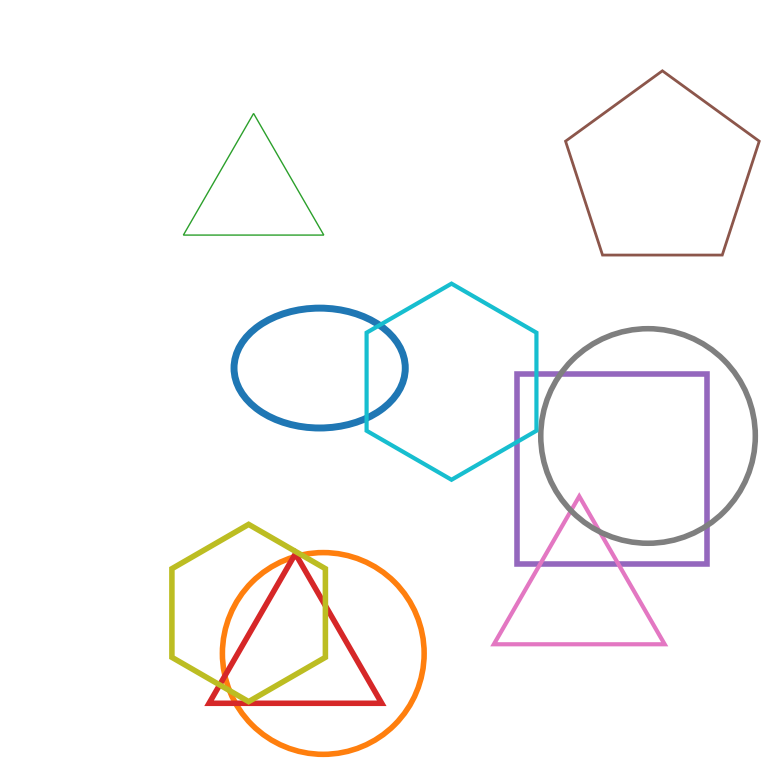[{"shape": "oval", "thickness": 2.5, "radius": 0.56, "center": [0.415, 0.522]}, {"shape": "circle", "thickness": 2, "radius": 0.65, "center": [0.42, 0.151]}, {"shape": "triangle", "thickness": 0.5, "radius": 0.53, "center": [0.329, 0.747]}, {"shape": "triangle", "thickness": 2, "radius": 0.65, "center": [0.384, 0.151]}, {"shape": "square", "thickness": 2, "radius": 0.62, "center": [0.794, 0.39]}, {"shape": "pentagon", "thickness": 1, "radius": 0.66, "center": [0.86, 0.776]}, {"shape": "triangle", "thickness": 1.5, "radius": 0.64, "center": [0.752, 0.227]}, {"shape": "circle", "thickness": 2, "radius": 0.7, "center": [0.842, 0.434]}, {"shape": "hexagon", "thickness": 2, "radius": 0.58, "center": [0.323, 0.204]}, {"shape": "hexagon", "thickness": 1.5, "radius": 0.64, "center": [0.586, 0.504]}]